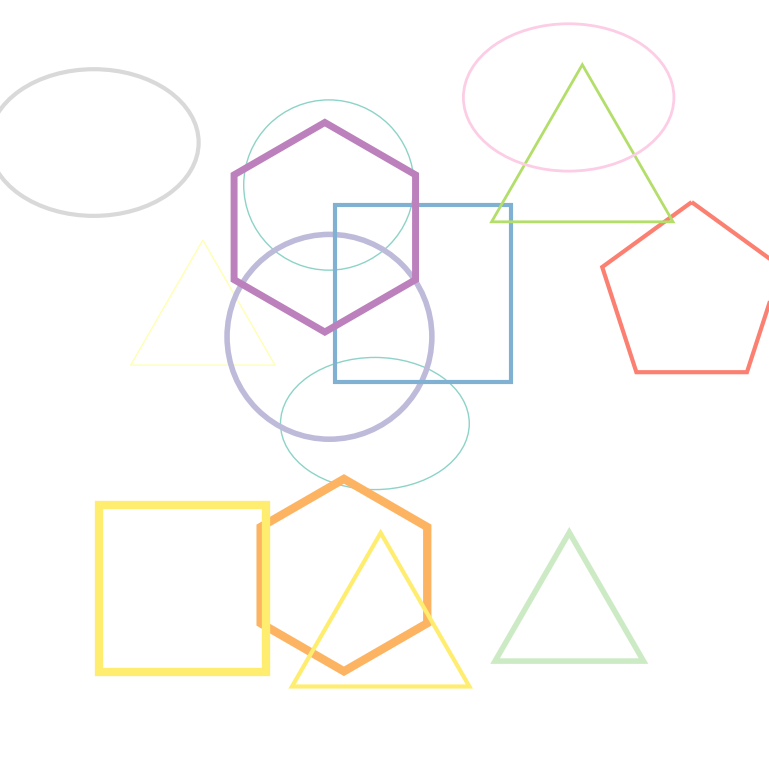[{"shape": "circle", "thickness": 0.5, "radius": 0.55, "center": [0.427, 0.76]}, {"shape": "oval", "thickness": 0.5, "radius": 0.61, "center": [0.487, 0.45]}, {"shape": "triangle", "thickness": 0.5, "radius": 0.54, "center": [0.263, 0.58]}, {"shape": "circle", "thickness": 2, "radius": 0.66, "center": [0.428, 0.563]}, {"shape": "pentagon", "thickness": 1.5, "radius": 0.61, "center": [0.898, 0.615]}, {"shape": "square", "thickness": 1.5, "radius": 0.57, "center": [0.549, 0.619]}, {"shape": "hexagon", "thickness": 3, "radius": 0.62, "center": [0.447, 0.253]}, {"shape": "triangle", "thickness": 1, "radius": 0.68, "center": [0.756, 0.78]}, {"shape": "oval", "thickness": 1, "radius": 0.68, "center": [0.739, 0.873]}, {"shape": "oval", "thickness": 1.5, "radius": 0.68, "center": [0.122, 0.815]}, {"shape": "hexagon", "thickness": 2.5, "radius": 0.68, "center": [0.422, 0.705]}, {"shape": "triangle", "thickness": 2, "radius": 0.56, "center": [0.739, 0.197]}, {"shape": "square", "thickness": 3, "radius": 0.54, "center": [0.237, 0.236]}, {"shape": "triangle", "thickness": 1.5, "radius": 0.67, "center": [0.494, 0.175]}]